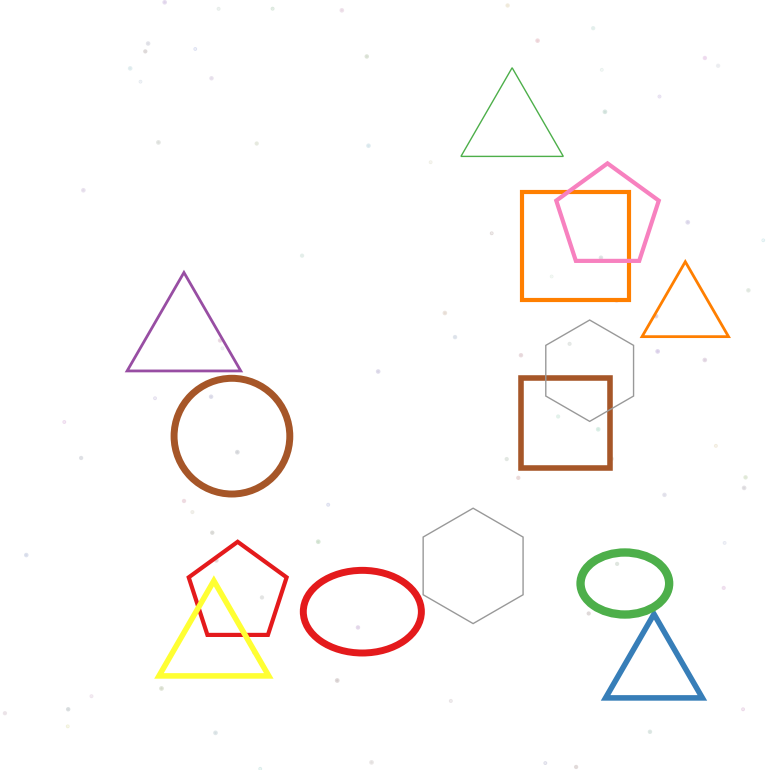[{"shape": "pentagon", "thickness": 1.5, "radius": 0.33, "center": [0.309, 0.23]}, {"shape": "oval", "thickness": 2.5, "radius": 0.38, "center": [0.471, 0.206]}, {"shape": "triangle", "thickness": 2, "radius": 0.36, "center": [0.849, 0.13]}, {"shape": "triangle", "thickness": 0.5, "radius": 0.38, "center": [0.665, 0.835]}, {"shape": "oval", "thickness": 3, "radius": 0.29, "center": [0.811, 0.242]}, {"shape": "triangle", "thickness": 1, "radius": 0.43, "center": [0.239, 0.561]}, {"shape": "square", "thickness": 1.5, "radius": 0.35, "center": [0.747, 0.681]}, {"shape": "triangle", "thickness": 1, "radius": 0.32, "center": [0.89, 0.595]}, {"shape": "triangle", "thickness": 2, "radius": 0.41, "center": [0.278, 0.163]}, {"shape": "circle", "thickness": 2.5, "radius": 0.38, "center": [0.301, 0.434]}, {"shape": "square", "thickness": 2, "radius": 0.29, "center": [0.734, 0.451]}, {"shape": "pentagon", "thickness": 1.5, "radius": 0.35, "center": [0.789, 0.718]}, {"shape": "hexagon", "thickness": 0.5, "radius": 0.33, "center": [0.766, 0.519]}, {"shape": "hexagon", "thickness": 0.5, "radius": 0.37, "center": [0.614, 0.265]}]